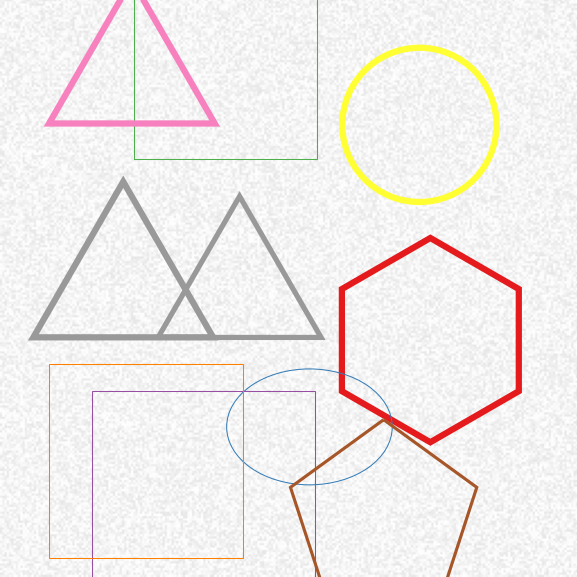[{"shape": "hexagon", "thickness": 3, "radius": 0.88, "center": [0.745, 0.41]}, {"shape": "oval", "thickness": 0.5, "radius": 0.72, "center": [0.536, 0.26]}, {"shape": "square", "thickness": 0.5, "radius": 0.79, "center": [0.391, 0.881]}, {"shape": "square", "thickness": 0.5, "radius": 0.96, "center": [0.352, 0.131]}, {"shape": "square", "thickness": 0.5, "radius": 0.84, "center": [0.253, 0.201]}, {"shape": "circle", "thickness": 3, "radius": 0.67, "center": [0.726, 0.783]}, {"shape": "pentagon", "thickness": 1.5, "radius": 0.85, "center": [0.664, 0.103]}, {"shape": "triangle", "thickness": 3, "radius": 0.83, "center": [0.228, 0.868]}, {"shape": "triangle", "thickness": 3, "radius": 0.9, "center": [0.213, 0.505]}, {"shape": "triangle", "thickness": 2.5, "radius": 0.81, "center": [0.415, 0.496]}]